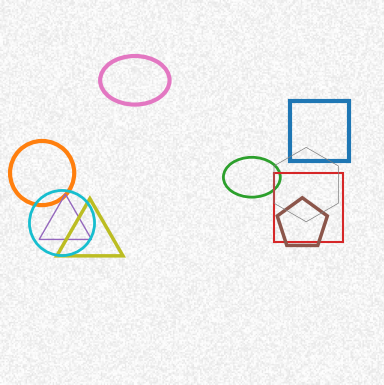[{"shape": "square", "thickness": 3, "radius": 0.39, "center": [0.83, 0.659]}, {"shape": "circle", "thickness": 3, "radius": 0.42, "center": [0.109, 0.551]}, {"shape": "oval", "thickness": 2, "radius": 0.37, "center": [0.654, 0.54]}, {"shape": "square", "thickness": 1.5, "radius": 0.45, "center": [0.802, 0.46]}, {"shape": "triangle", "thickness": 1, "radius": 0.39, "center": [0.17, 0.417]}, {"shape": "pentagon", "thickness": 2.5, "radius": 0.34, "center": [0.785, 0.418]}, {"shape": "oval", "thickness": 3, "radius": 0.45, "center": [0.35, 0.791]}, {"shape": "hexagon", "thickness": 0.5, "radius": 0.48, "center": [0.795, 0.521]}, {"shape": "triangle", "thickness": 2.5, "radius": 0.5, "center": [0.233, 0.385]}, {"shape": "circle", "thickness": 2, "radius": 0.42, "center": [0.161, 0.421]}]